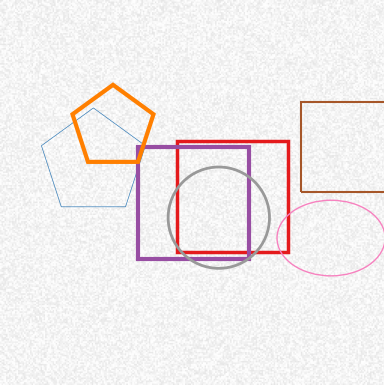[{"shape": "square", "thickness": 2.5, "radius": 0.72, "center": [0.603, 0.49]}, {"shape": "pentagon", "thickness": 0.5, "radius": 0.71, "center": [0.243, 0.578]}, {"shape": "square", "thickness": 3, "radius": 0.72, "center": [0.503, 0.473]}, {"shape": "pentagon", "thickness": 3, "radius": 0.55, "center": [0.293, 0.669]}, {"shape": "square", "thickness": 1.5, "radius": 0.59, "center": [0.9, 0.619]}, {"shape": "oval", "thickness": 1, "radius": 0.7, "center": [0.86, 0.382]}, {"shape": "circle", "thickness": 2, "radius": 0.66, "center": [0.568, 0.435]}]